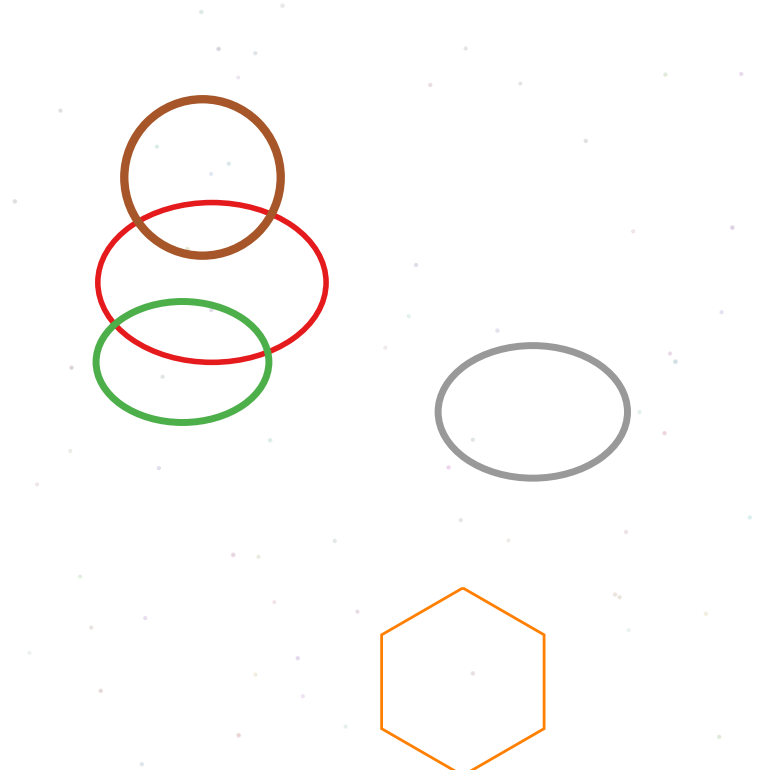[{"shape": "oval", "thickness": 2, "radius": 0.74, "center": [0.275, 0.633]}, {"shape": "oval", "thickness": 2.5, "radius": 0.56, "center": [0.237, 0.53]}, {"shape": "hexagon", "thickness": 1, "radius": 0.61, "center": [0.601, 0.115]}, {"shape": "circle", "thickness": 3, "radius": 0.51, "center": [0.263, 0.77]}, {"shape": "oval", "thickness": 2.5, "radius": 0.61, "center": [0.692, 0.465]}]